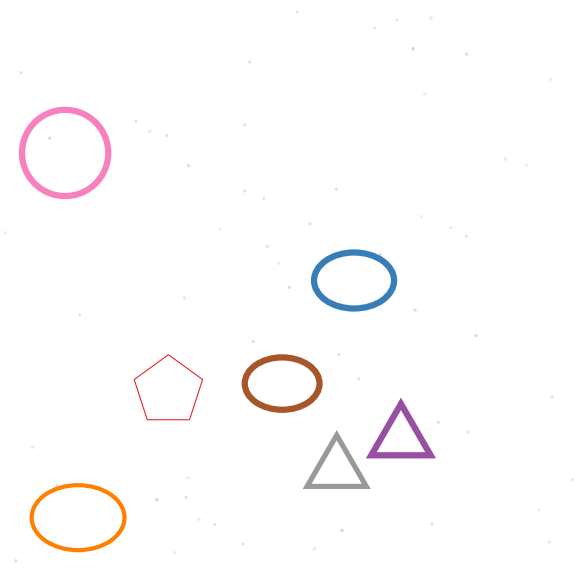[{"shape": "pentagon", "thickness": 0.5, "radius": 0.31, "center": [0.292, 0.323]}, {"shape": "oval", "thickness": 3, "radius": 0.35, "center": [0.613, 0.513]}, {"shape": "triangle", "thickness": 3, "radius": 0.3, "center": [0.694, 0.24]}, {"shape": "oval", "thickness": 2, "radius": 0.4, "center": [0.135, 0.103]}, {"shape": "oval", "thickness": 3, "radius": 0.32, "center": [0.489, 0.335]}, {"shape": "circle", "thickness": 3, "radius": 0.37, "center": [0.113, 0.734]}, {"shape": "triangle", "thickness": 2.5, "radius": 0.3, "center": [0.583, 0.186]}]